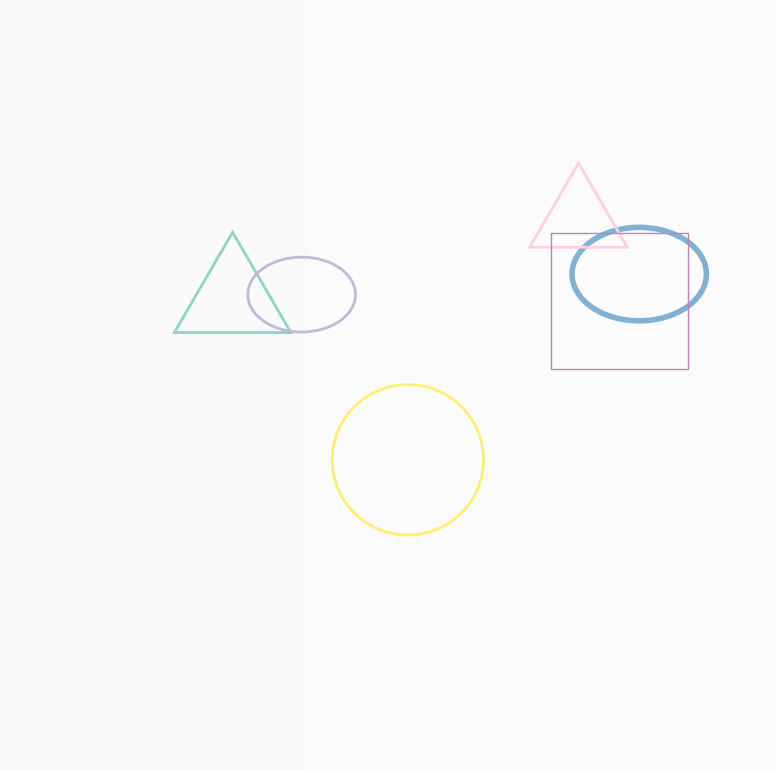[{"shape": "triangle", "thickness": 1, "radius": 0.43, "center": [0.3, 0.612]}, {"shape": "oval", "thickness": 1, "radius": 0.35, "center": [0.389, 0.617]}, {"shape": "oval", "thickness": 2, "radius": 0.43, "center": [0.825, 0.644]}, {"shape": "triangle", "thickness": 1, "radius": 0.36, "center": [0.746, 0.715]}, {"shape": "square", "thickness": 0.5, "radius": 0.44, "center": [0.799, 0.609]}, {"shape": "circle", "thickness": 1, "radius": 0.49, "center": [0.526, 0.403]}]